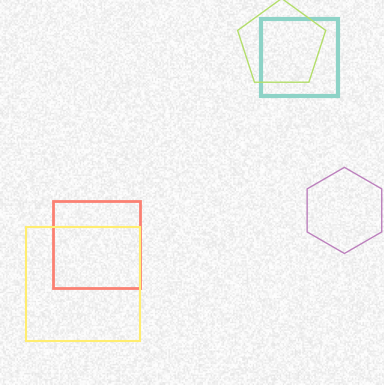[{"shape": "square", "thickness": 3, "radius": 0.5, "center": [0.777, 0.85]}, {"shape": "square", "thickness": 2, "radius": 0.56, "center": [0.25, 0.366]}, {"shape": "pentagon", "thickness": 1, "radius": 0.6, "center": [0.732, 0.884]}, {"shape": "hexagon", "thickness": 1, "radius": 0.56, "center": [0.895, 0.453]}, {"shape": "square", "thickness": 1.5, "radius": 0.74, "center": [0.215, 0.262]}]